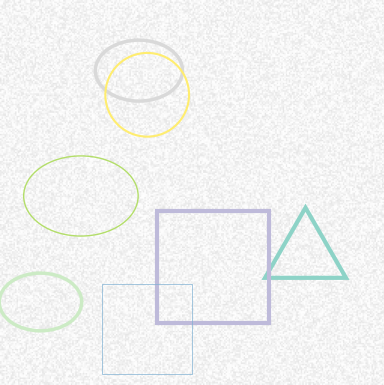[{"shape": "triangle", "thickness": 3, "radius": 0.61, "center": [0.793, 0.339]}, {"shape": "square", "thickness": 3, "radius": 0.73, "center": [0.553, 0.307]}, {"shape": "square", "thickness": 0.5, "radius": 0.59, "center": [0.382, 0.145]}, {"shape": "oval", "thickness": 1, "radius": 0.74, "center": [0.21, 0.491]}, {"shape": "oval", "thickness": 2.5, "radius": 0.57, "center": [0.361, 0.817]}, {"shape": "oval", "thickness": 2.5, "radius": 0.54, "center": [0.105, 0.216]}, {"shape": "circle", "thickness": 1.5, "radius": 0.54, "center": [0.382, 0.754]}]